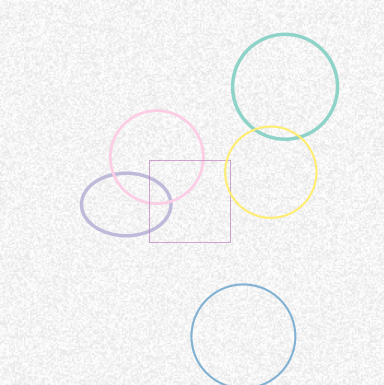[{"shape": "circle", "thickness": 2.5, "radius": 0.68, "center": [0.74, 0.775]}, {"shape": "oval", "thickness": 2.5, "radius": 0.58, "center": [0.328, 0.469]}, {"shape": "circle", "thickness": 1.5, "radius": 0.67, "center": [0.632, 0.126]}, {"shape": "circle", "thickness": 2, "radius": 0.6, "center": [0.407, 0.592]}, {"shape": "square", "thickness": 0.5, "radius": 0.53, "center": [0.492, 0.479]}, {"shape": "circle", "thickness": 1.5, "radius": 0.59, "center": [0.703, 0.553]}]